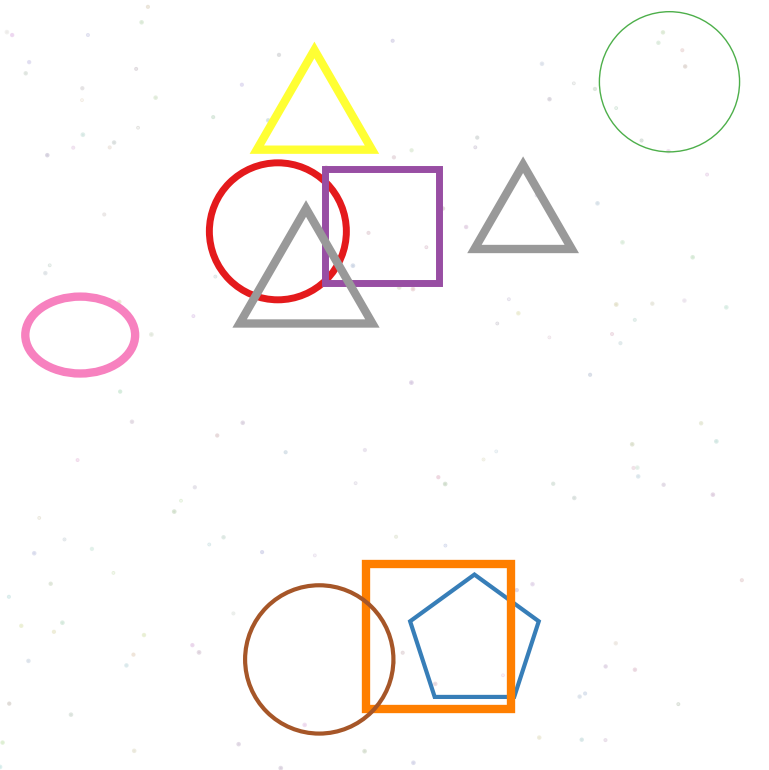[{"shape": "circle", "thickness": 2.5, "radius": 0.44, "center": [0.361, 0.7]}, {"shape": "pentagon", "thickness": 1.5, "radius": 0.44, "center": [0.616, 0.166]}, {"shape": "circle", "thickness": 0.5, "radius": 0.46, "center": [0.869, 0.894]}, {"shape": "square", "thickness": 2.5, "radius": 0.37, "center": [0.496, 0.707]}, {"shape": "square", "thickness": 3, "radius": 0.47, "center": [0.569, 0.173]}, {"shape": "triangle", "thickness": 3, "radius": 0.43, "center": [0.408, 0.849]}, {"shape": "circle", "thickness": 1.5, "radius": 0.48, "center": [0.415, 0.144]}, {"shape": "oval", "thickness": 3, "radius": 0.36, "center": [0.104, 0.565]}, {"shape": "triangle", "thickness": 3, "radius": 0.36, "center": [0.679, 0.713]}, {"shape": "triangle", "thickness": 3, "radius": 0.5, "center": [0.397, 0.63]}]